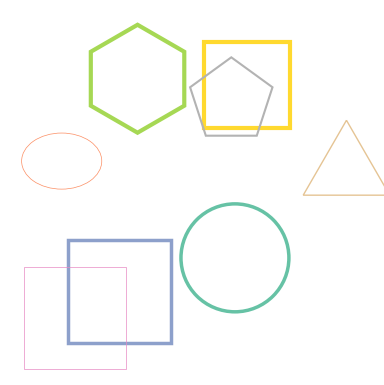[{"shape": "circle", "thickness": 2.5, "radius": 0.7, "center": [0.61, 0.33]}, {"shape": "oval", "thickness": 0.5, "radius": 0.52, "center": [0.16, 0.582]}, {"shape": "square", "thickness": 2.5, "radius": 0.67, "center": [0.31, 0.243]}, {"shape": "square", "thickness": 0.5, "radius": 0.66, "center": [0.194, 0.174]}, {"shape": "hexagon", "thickness": 3, "radius": 0.7, "center": [0.357, 0.795]}, {"shape": "square", "thickness": 3, "radius": 0.56, "center": [0.641, 0.78]}, {"shape": "triangle", "thickness": 1, "radius": 0.65, "center": [0.9, 0.558]}, {"shape": "pentagon", "thickness": 1.5, "radius": 0.56, "center": [0.601, 0.739]}]